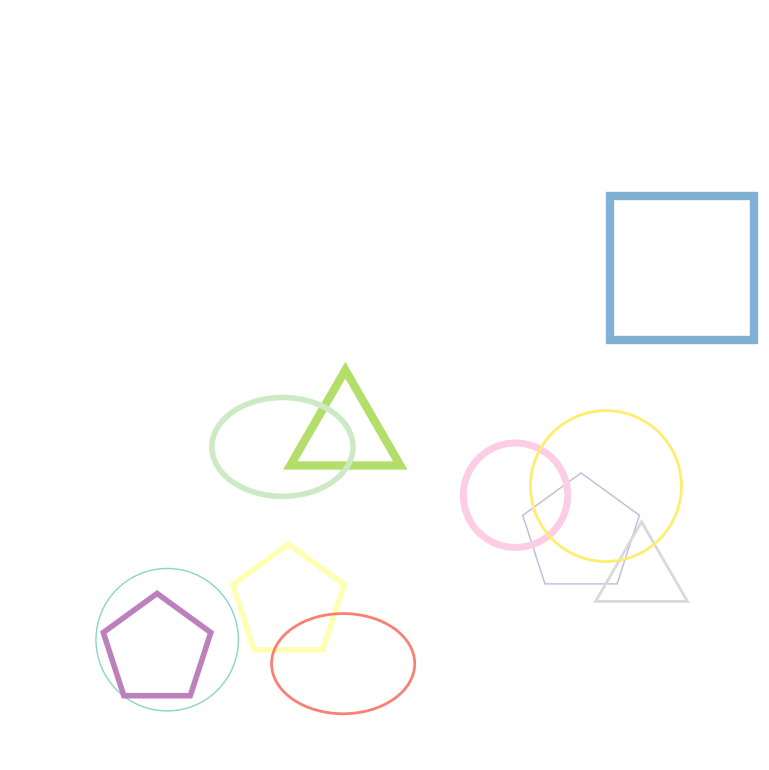[{"shape": "circle", "thickness": 0.5, "radius": 0.46, "center": [0.217, 0.169]}, {"shape": "pentagon", "thickness": 2, "radius": 0.38, "center": [0.375, 0.217]}, {"shape": "pentagon", "thickness": 0.5, "radius": 0.4, "center": [0.755, 0.306]}, {"shape": "oval", "thickness": 1, "radius": 0.46, "center": [0.446, 0.138]}, {"shape": "square", "thickness": 3, "radius": 0.47, "center": [0.886, 0.652]}, {"shape": "triangle", "thickness": 3, "radius": 0.41, "center": [0.448, 0.437]}, {"shape": "circle", "thickness": 2.5, "radius": 0.34, "center": [0.67, 0.357]}, {"shape": "triangle", "thickness": 1, "radius": 0.34, "center": [0.833, 0.253]}, {"shape": "pentagon", "thickness": 2, "radius": 0.37, "center": [0.204, 0.156]}, {"shape": "oval", "thickness": 2, "radius": 0.46, "center": [0.367, 0.42]}, {"shape": "circle", "thickness": 1, "radius": 0.49, "center": [0.787, 0.369]}]